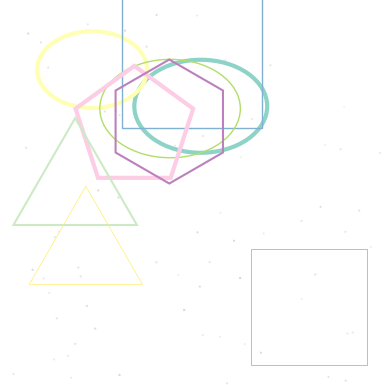[{"shape": "oval", "thickness": 3, "radius": 0.86, "center": [0.521, 0.724]}, {"shape": "oval", "thickness": 3, "radius": 0.71, "center": [0.239, 0.819]}, {"shape": "square", "thickness": 0.5, "radius": 0.75, "center": [0.803, 0.203]}, {"shape": "square", "thickness": 1, "radius": 0.91, "center": [0.499, 0.848]}, {"shape": "oval", "thickness": 1, "radius": 0.91, "center": [0.442, 0.718]}, {"shape": "pentagon", "thickness": 3, "radius": 0.8, "center": [0.349, 0.668]}, {"shape": "hexagon", "thickness": 1.5, "radius": 0.81, "center": [0.44, 0.684]}, {"shape": "triangle", "thickness": 1.5, "radius": 0.93, "center": [0.195, 0.508]}, {"shape": "triangle", "thickness": 0.5, "radius": 0.85, "center": [0.223, 0.346]}]